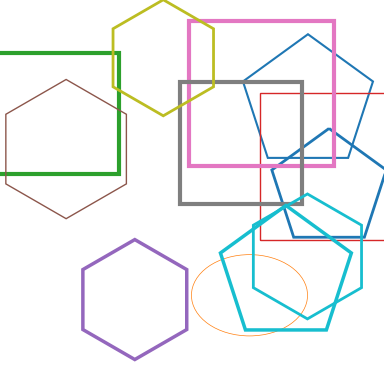[{"shape": "pentagon", "thickness": 1.5, "radius": 0.89, "center": [0.8, 0.734]}, {"shape": "pentagon", "thickness": 2, "radius": 0.78, "center": [0.855, 0.51]}, {"shape": "oval", "thickness": 0.5, "radius": 0.75, "center": [0.648, 0.233]}, {"shape": "square", "thickness": 3, "radius": 0.78, "center": [0.151, 0.706]}, {"shape": "square", "thickness": 1, "radius": 0.96, "center": [0.867, 0.568]}, {"shape": "hexagon", "thickness": 2.5, "radius": 0.78, "center": [0.35, 0.222]}, {"shape": "hexagon", "thickness": 1, "radius": 0.9, "center": [0.172, 0.613]}, {"shape": "square", "thickness": 3, "radius": 0.94, "center": [0.679, 0.758]}, {"shape": "square", "thickness": 3, "radius": 0.79, "center": [0.626, 0.629]}, {"shape": "hexagon", "thickness": 2, "radius": 0.75, "center": [0.424, 0.85]}, {"shape": "pentagon", "thickness": 2.5, "radius": 0.89, "center": [0.743, 0.288]}, {"shape": "hexagon", "thickness": 2, "radius": 0.81, "center": [0.799, 0.334]}]